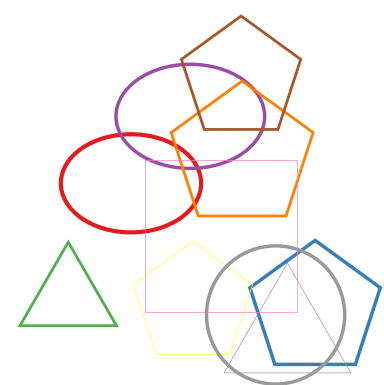[{"shape": "oval", "thickness": 3, "radius": 0.91, "center": [0.34, 0.524]}, {"shape": "pentagon", "thickness": 2.5, "radius": 0.89, "center": [0.818, 0.198]}, {"shape": "triangle", "thickness": 2, "radius": 0.72, "center": [0.177, 0.226]}, {"shape": "oval", "thickness": 2.5, "radius": 0.97, "center": [0.494, 0.698]}, {"shape": "pentagon", "thickness": 2, "radius": 0.97, "center": [0.629, 0.596]}, {"shape": "pentagon", "thickness": 0.5, "radius": 0.81, "center": [0.501, 0.21]}, {"shape": "pentagon", "thickness": 2, "radius": 0.81, "center": [0.626, 0.796]}, {"shape": "square", "thickness": 0.5, "radius": 0.99, "center": [0.575, 0.387]}, {"shape": "triangle", "thickness": 0.5, "radius": 0.95, "center": [0.747, 0.126]}, {"shape": "circle", "thickness": 2.5, "radius": 0.9, "center": [0.716, 0.182]}]